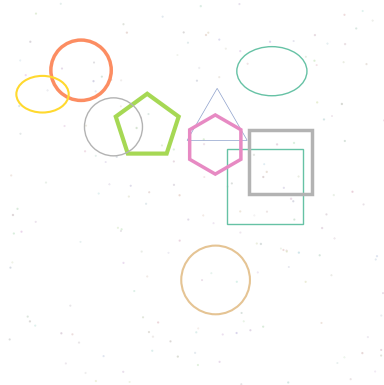[{"shape": "oval", "thickness": 1, "radius": 0.46, "center": [0.706, 0.815]}, {"shape": "square", "thickness": 1, "radius": 0.49, "center": [0.688, 0.516]}, {"shape": "circle", "thickness": 2.5, "radius": 0.39, "center": [0.211, 0.818]}, {"shape": "triangle", "thickness": 0.5, "radius": 0.45, "center": [0.564, 0.68]}, {"shape": "hexagon", "thickness": 2.5, "radius": 0.38, "center": [0.559, 0.625]}, {"shape": "pentagon", "thickness": 3, "radius": 0.43, "center": [0.382, 0.671]}, {"shape": "oval", "thickness": 1.5, "radius": 0.34, "center": [0.11, 0.755]}, {"shape": "circle", "thickness": 1.5, "radius": 0.45, "center": [0.56, 0.273]}, {"shape": "square", "thickness": 2.5, "radius": 0.41, "center": [0.729, 0.58]}, {"shape": "circle", "thickness": 1, "radius": 0.38, "center": [0.295, 0.671]}]